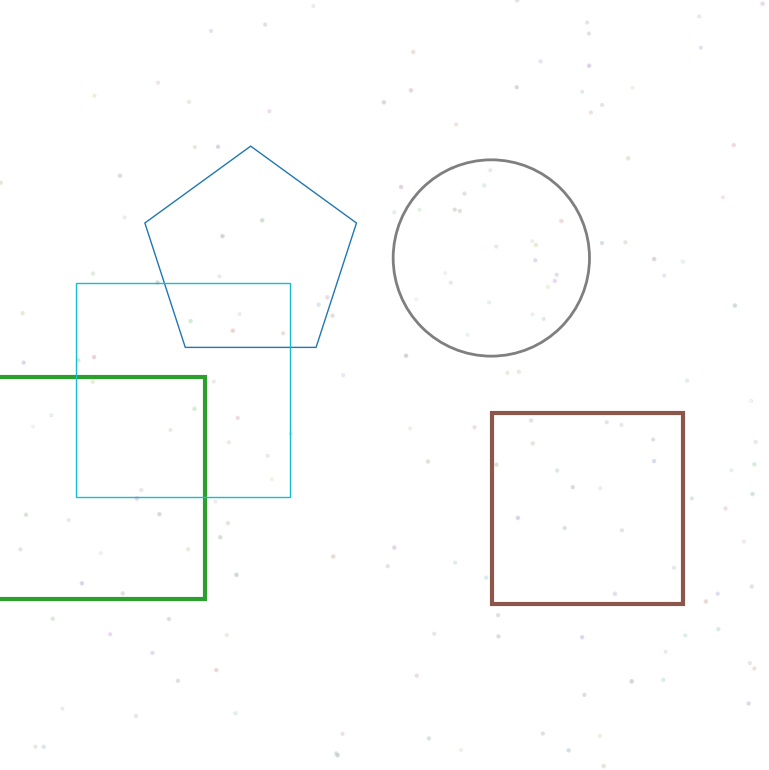[{"shape": "pentagon", "thickness": 0.5, "radius": 0.72, "center": [0.326, 0.666]}, {"shape": "square", "thickness": 1.5, "radius": 0.72, "center": [0.123, 0.366]}, {"shape": "square", "thickness": 1.5, "radius": 0.62, "center": [0.763, 0.34]}, {"shape": "circle", "thickness": 1, "radius": 0.64, "center": [0.638, 0.665]}, {"shape": "square", "thickness": 0.5, "radius": 0.69, "center": [0.238, 0.494]}]